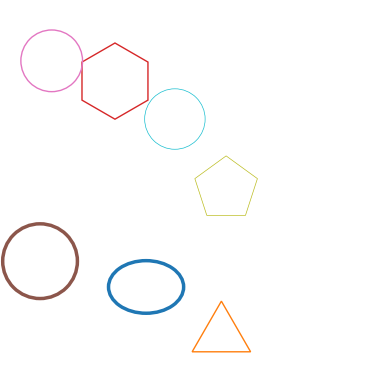[{"shape": "oval", "thickness": 2.5, "radius": 0.49, "center": [0.379, 0.255]}, {"shape": "triangle", "thickness": 1, "radius": 0.44, "center": [0.575, 0.13]}, {"shape": "hexagon", "thickness": 1, "radius": 0.49, "center": [0.299, 0.789]}, {"shape": "circle", "thickness": 2.5, "radius": 0.49, "center": [0.104, 0.322]}, {"shape": "circle", "thickness": 1, "radius": 0.4, "center": [0.134, 0.842]}, {"shape": "pentagon", "thickness": 0.5, "radius": 0.43, "center": [0.587, 0.51]}, {"shape": "circle", "thickness": 0.5, "radius": 0.39, "center": [0.454, 0.691]}]